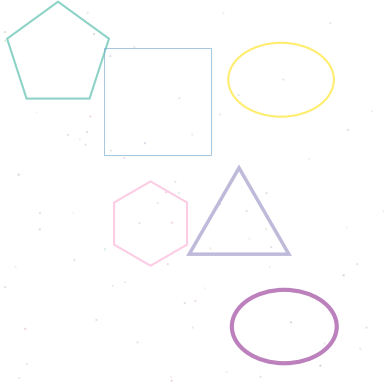[{"shape": "pentagon", "thickness": 1.5, "radius": 0.7, "center": [0.151, 0.856]}, {"shape": "triangle", "thickness": 2.5, "radius": 0.75, "center": [0.621, 0.415]}, {"shape": "square", "thickness": 0.5, "radius": 0.7, "center": [0.409, 0.736]}, {"shape": "hexagon", "thickness": 1.5, "radius": 0.55, "center": [0.391, 0.419]}, {"shape": "oval", "thickness": 3, "radius": 0.68, "center": [0.738, 0.152]}, {"shape": "oval", "thickness": 1.5, "radius": 0.69, "center": [0.73, 0.793]}]